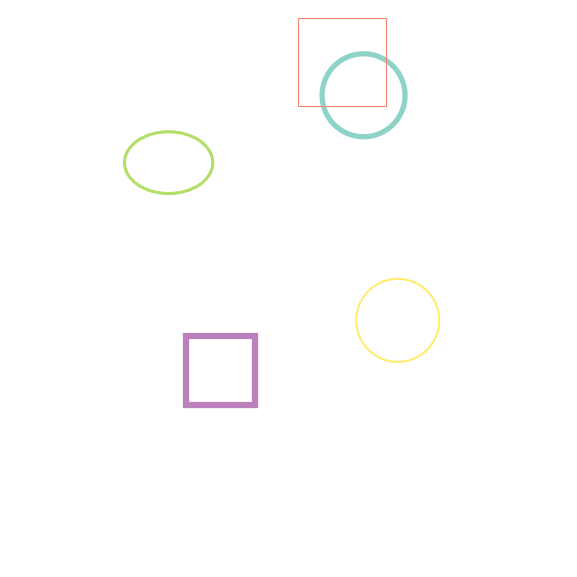[{"shape": "circle", "thickness": 2.5, "radius": 0.36, "center": [0.63, 0.834]}, {"shape": "square", "thickness": 0.5, "radius": 0.38, "center": [0.592, 0.891]}, {"shape": "oval", "thickness": 1.5, "radius": 0.38, "center": [0.292, 0.718]}, {"shape": "square", "thickness": 3, "radius": 0.3, "center": [0.381, 0.358]}, {"shape": "circle", "thickness": 1, "radius": 0.36, "center": [0.689, 0.444]}]